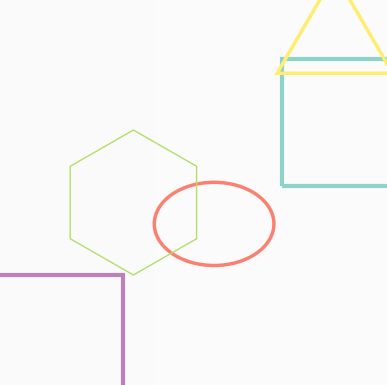[{"shape": "square", "thickness": 3, "radius": 0.83, "center": [0.894, 0.682]}, {"shape": "oval", "thickness": 2.5, "radius": 0.77, "center": [0.553, 0.418]}, {"shape": "hexagon", "thickness": 1, "radius": 0.94, "center": [0.344, 0.474]}, {"shape": "square", "thickness": 3, "radius": 0.88, "center": [0.141, 0.109]}, {"shape": "triangle", "thickness": 2.5, "radius": 0.86, "center": [0.864, 0.896]}]